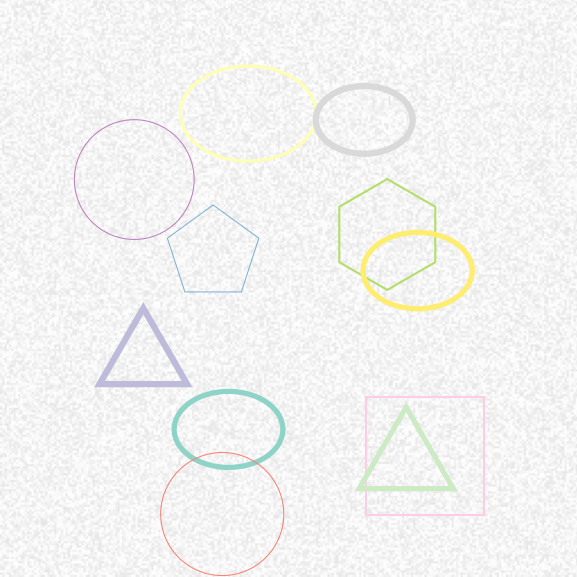[{"shape": "oval", "thickness": 2.5, "radius": 0.47, "center": [0.396, 0.256]}, {"shape": "oval", "thickness": 1.5, "radius": 0.59, "center": [0.43, 0.802]}, {"shape": "triangle", "thickness": 3, "radius": 0.44, "center": [0.248, 0.378]}, {"shape": "circle", "thickness": 0.5, "radius": 0.53, "center": [0.385, 0.109]}, {"shape": "pentagon", "thickness": 0.5, "radius": 0.42, "center": [0.369, 0.561]}, {"shape": "hexagon", "thickness": 1, "radius": 0.48, "center": [0.671, 0.593]}, {"shape": "square", "thickness": 1, "radius": 0.51, "center": [0.736, 0.21]}, {"shape": "oval", "thickness": 3, "radius": 0.42, "center": [0.631, 0.792]}, {"shape": "circle", "thickness": 0.5, "radius": 0.52, "center": [0.232, 0.688]}, {"shape": "triangle", "thickness": 2.5, "radius": 0.47, "center": [0.703, 0.2]}, {"shape": "oval", "thickness": 2.5, "radius": 0.47, "center": [0.723, 0.531]}]